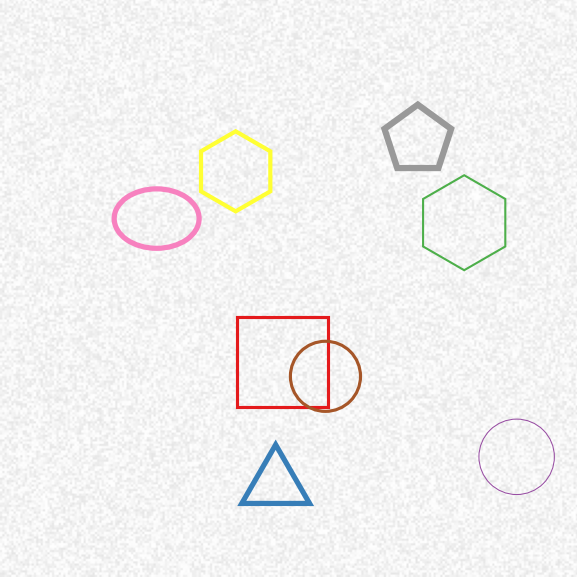[{"shape": "square", "thickness": 1.5, "radius": 0.39, "center": [0.489, 0.372]}, {"shape": "triangle", "thickness": 2.5, "radius": 0.34, "center": [0.477, 0.161]}, {"shape": "hexagon", "thickness": 1, "radius": 0.41, "center": [0.804, 0.613]}, {"shape": "circle", "thickness": 0.5, "radius": 0.33, "center": [0.895, 0.208]}, {"shape": "hexagon", "thickness": 2, "radius": 0.35, "center": [0.408, 0.702]}, {"shape": "circle", "thickness": 1.5, "radius": 0.3, "center": [0.564, 0.348]}, {"shape": "oval", "thickness": 2.5, "radius": 0.37, "center": [0.271, 0.621]}, {"shape": "pentagon", "thickness": 3, "radius": 0.3, "center": [0.723, 0.757]}]